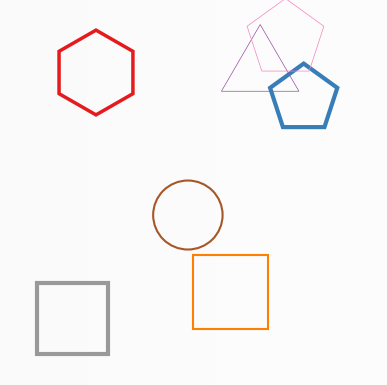[{"shape": "hexagon", "thickness": 2.5, "radius": 0.55, "center": [0.248, 0.812]}, {"shape": "pentagon", "thickness": 3, "radius": 0.46, "center": [0.784, 0.744]}, {"shape": "triangle", "thickness": 0.5, "radius": 0.58, "center": [0.671, 0.821]}, {"shape": "square", "thickness": 1.5, "radius": 0.48, "center": [0.594, 0.241]}, {"shape": "circle", "thickness": 1.5, "radius": 0.45, "center": [0.485, 0.442]}, {"shape": "pentagon", "thickness": 0.5, "radius": 0.52, "center": [0.737, 0.9]}, {"shape": "square", "thickness": 3, "radius": 0.46, "center": [0.188, 0.173]}]